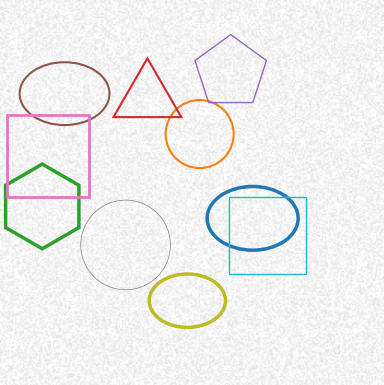[{"shape": "oval", "thickness": 2.5, "radius": 0.59, "center": [0.656, 0.433]}, {"shape": "circle", "thickness": 1.5, "radius": 0.44, "center": [0.519, 0.652]}, {"shape": "hexagon", "thickness": 2.5, "radius": 0.55, "center": [0.11, 0.464]}, {"shape": "triangle", "thickness": 1.5, "radius": 0.51, "center": [0.383, 0.747]}, {"shape": "pentagon", "thickness": 1, "radius": 0.49, "center": [0.599, 0.813]}, {"shape": "oval", "thickness": 1.5, "radius": 0.58, "center": [0.168, 0.757]}, {"shape": "square", "thickness": 2, "radius": 0.54, "center": [0.124, 0.594]}, {"shape": "circle", "thickness": 0.5, "radius": 0.58, "center": [0.326, 0.364]}, {"shape": "oval", "thickness": 2.5, "radius": 0.5, "center": [0.487, 0.219]}, {"shape": "square", "thickness": 1, "radius": 0.5, "center": [0.695, 0.389]}]